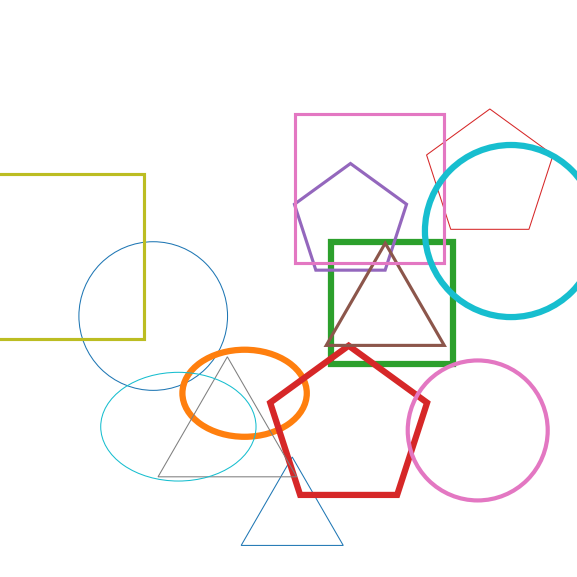[{"shape": "circle", "thickness": 0.5, "radius": 0.64, "center": [0.265, 0.452]}, {"shape": "triangle", "thickness": 0.5, "radius": 0.51, "center": [0.506, 0.106]}, {"shape": "oval", "thickness": 3, "radius": 0.54, "center": [0.424, 0.318]}, {"shape": "square", "thickness": 3, "radius": 0.53, "center": [0.679, 0.475]}, {"shape": "pentagon", "thickness": 3, "radius": 0.71, "center": [0.604, 0.258]}, {"shape": "pentagon", "thickness": 0.5, "radius": 0.58, "center": [0.848, 0.695]}, {"shape": "pentagon", "thickness": 1.5, "radius": 0.51, "center": [0.607, 0.614]}, {"shape": "triangle", "thickness": 1.5, "radius": 0.59, "center": [0.667, 0.46]}, {"shape": "circle", "thickness": 2, "radius": 0.61, "center": [0.827, 0.254]}, {"shape": "square", "thickness": 1.5, "radius": 0.64, "center": [0.639, 0.673]}, {"shape": "triangle", "thickness": 0.5, "radius": 0.69, "center": [0.394, 0.243]}, {"shape": "square", "thickness": 1.5, "radius": 0.71, "center": [0.107, 0.555]}, {"shape": "circle", "thickness": 3, "radius": 0.74, "center": [0.885, 0.599]}, {"shape": "oval", "thickness": 0.5, "radius": 0.67, "center": [0.309, 0.26]}]